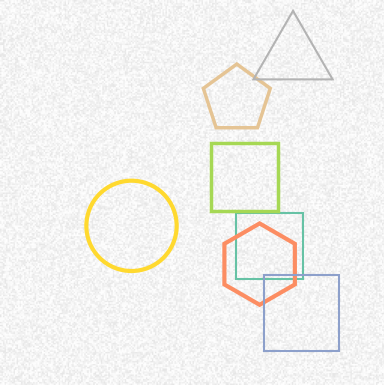[{"shape": "square", "thickness": 1.5, "radius": 0.43, "center": [0.699, 0.361]}, {"shape": "hexagon", "thickness": 3, "radius": 0.53, "center": [0.674, 0.314]}, {"shape": "square", "thickness": 1.5, "radius": 0.49, "center": [0.783, 0.187]}, {"shape": "square", "thickness": 2.5, "radius": 0.44, "center": [0.635, 0.541]}, {"shape": "circle", "thickness": 3, "radius": 0.59, "center": [0.342, 0.413]}, {"shape": "pentagon", "thickness": 2.5, "radius": 0.46, "center": [0.615, 0.742]}, {"shape": "triangle", "thickness": 1.5, "radius": 0.59, "center": [0.761, 0.853]}]